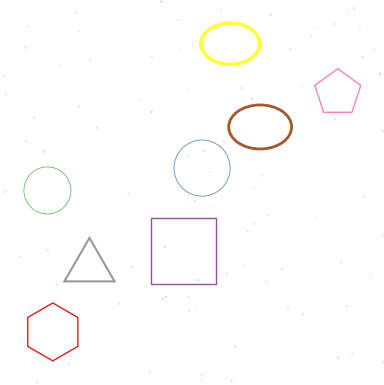[{"shape": "hexagon", "thickness": 1, "radius": 0.38, "center": [0.137, 0.138]}, {"shape": "circle", "thickness": 0.5, "radius": 0.36, "center": [0.525, 0.563]}, {"shape": "circle", "thickness": 0.5, "radius": 0.31, "center": [0.123, 0.505]}, {"shape": "square", "thickness": 1, "radius": 0.42, "center": [0.477, 0.348]}, {"shape": "oval", "thickness": 2.5, "radius": 0.38, "center": [0.598, 0.887]}, {"shape": "oval", "thickness": 2, "radius": 0.41, "center": [0.676, 0.67]}, {"shape": "pentagon", "thickness": 1, "radius": 0.31, "center": [0.877, 0.759]}, {"shape": "triangle", "thickness": 1.5, "radius": 0.38, "center": [0.232, 0.307]}]